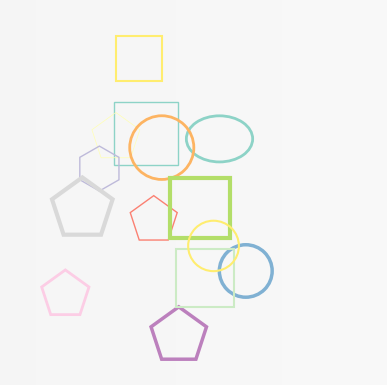[{"shape": "oval", "thickness": 2, "radius": 0.43, "center": [0.566, 0.639]}, {"shape": "square", "thickness": 1, "radius": 0.41, "center": [0.376, 0.653]}, {"shape": "pentagon", "thickness": 0.5, "radius": 0.32, "center": [0.299, 0.643]}, {"shape": "hexagon", "thickness": 1, "radius": 0.29, "center": [0.256, 0.562]}, {"shape": "pentagon", "thickness": 1, "radius": 0.32, "center": [0.397, 0.428]}, {"shape": "circle", "thickness": 2.5, "radius": 0.34, "center": [0.634, 0.296]}, {"shape": "circle", "thickness": 2, "radius": 0.41, "center": [0.417, 0.617]}, {"shape": "square", "thickness": 3, "radius": 0.39, "center": [0.516, 0.459]}, {"shape": "pentagon", "thickness": 2, "radius": 0.32, "center": [0.169, 0.235]}, {"shape": "pentagon", "thickness": 3, "radius": 0.41, "center": [0.212, 0.457]}, {"shape": "pentagon", "thickness": 2.5, "radius": 0.38, "center": [0.461, 0.128]}, {"shape": "square", "thickness": 1.5, "radius": 0.37, "center": [0.528, 0.278]}, {"shape": "circle", "thickness": 1.5, "radius": 0.33, "center": [0.551, 0.361]}, {"shape": "square", "thickness": 1.5, "radius": 0.29, "center": [0.359, 0.849]}]